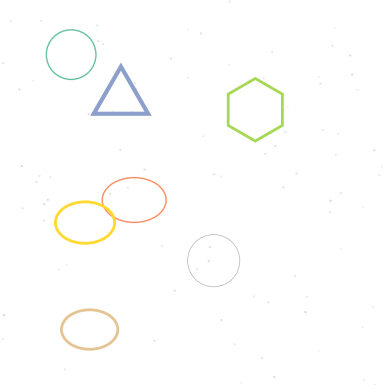[{"shape": "circle", "thickness": 1, "radius": 0.32, "center": [0.185, 0.858]}, {"shape": "oval", "thickness": 1, "radius": 0.42, "center": [0.348, 0.48]}, {"shape": "triangle", "thickness": 3, "radius": 0.41, "center": [0.314, 0.745]}, {"shape": "hexagon", "thickness": 2, "radius": 0.41, "center": [0.663, 0.715]}, {"shape": "oval", "thickness": 2, "radius": 0.38, "center": [0.221, 0.422]}, {"shape": "oval", "thickness": 2, "radius": 0.37, "center": [0.233, 0.144]}, {"shape": "circle", "thickness": 0.5, "radius": 0.34, "center": [0.555, 0.323]}]